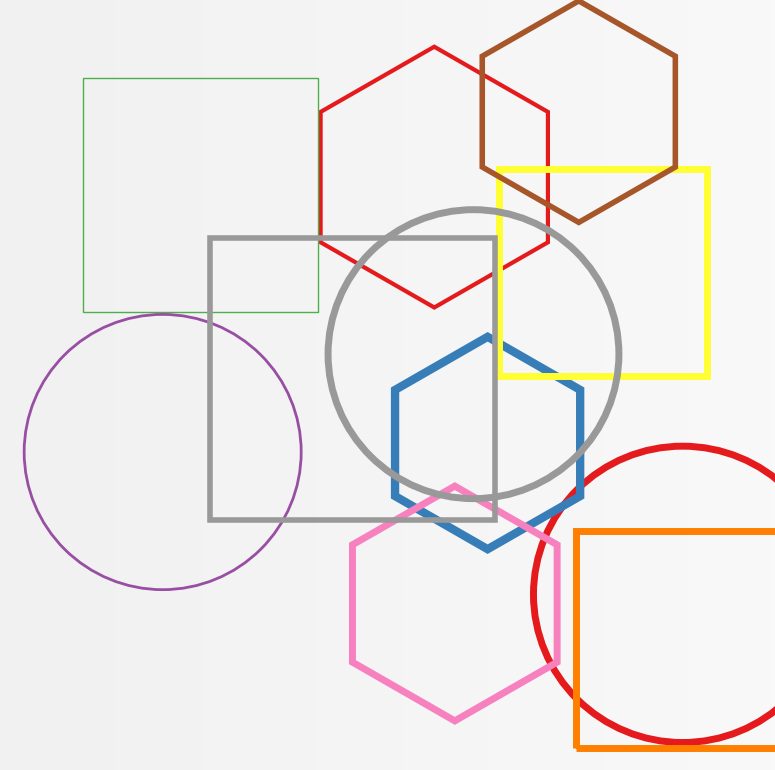[{"shape": "hexagon", "thickness": 1.5, "radius": 0.85, "center": [0.56, 0.77]}, {"shape": "circle", "thickness": 2.5, "radius": 0.96, "center": [0.881, 0.228]}, {"shape": "hexagon", "thickness": 3, "radius": 0.69, "center": [0.629, 0.425]}, {"shape": "square", "thickness": 0.5, "radius": 0.76, "center": [0.259, 0.747]}, {"shape": "circle", "thickness": 1, "radius": 0.89, "center": [0.21, 0.413]}, {"shape": "square", "thickness": 2.5, "radius": 0.7, "center": [0.885, 0.17]}, {"shape": "square", "thickness": 2.5, "radius": 0.67, "center": [0.778, 0.646]}, {"shape": "hexagon", "thickness": 2, "radius": 0.72, "center": [0.747, 0.855]}, {"shape": "hexagon", "thickness": 2.5, "radius": 0.76, "center": [0.587, 0.216]}, {"shape": "square", "thickness": 2, "radius": 0.92, "center": [0.455, 0.508]}, {"shape": "circle", "thickness": 2.5, "radius": 0.94, "center": [0.611, 0.54]}]